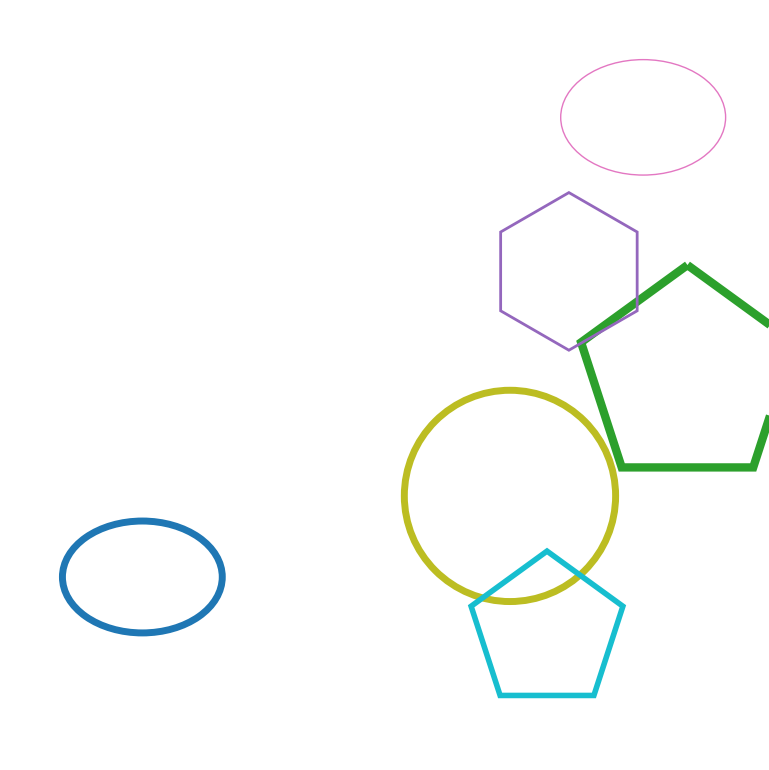[{"shape": "oval", "thickness": 2.5, "radius": 0.52, "center": [0.185, 0.251]}, {"shape": "pentagon", "thickness": 3, "radius": 0.73, "center": [0.893, 0.51]}, {"shape": "hexagon", "thickness": 1, "radius": 0.51, "center": [0.739, 0.648]}, {"shape": "oval", "thickness": 0.5, "radius": 0.54, "center": [0.835, 0.848]}, {"shape": "circle", "thickness": 2.5, "radius": 0.69, "center": [0.662, 0.356]}, {"shape": "pentagon", "thickness": 2, "radius": 0.52, "center": [0.71, 0.181]}]